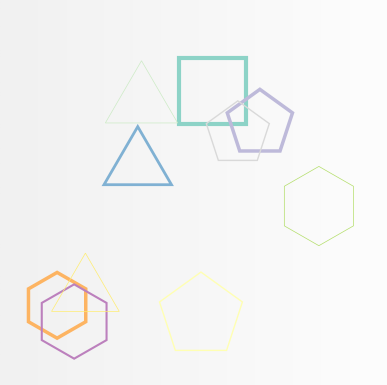[{"shape": "square", "thickness": 3, "radius": 0.43, "center": [0.548, 0.764]}, {"shape": "pentagon", "thickness": 1, "radius": 0.56, "center": [0.519, 0.181]}, {"shape": "pentagon", "thickness": 2.5, "radius": 0.44, "center": [0.671, 0.679]}, {"shape": "triangle", "thickness": 2, "radius": 0.5, "center": [0.355, 0.571]}, {"shape": "hexagon", "thickness": 2.5, "radius": 0.43, "center": [0.147, 0.207]}, {"shape": "hexagon", "thickness": 0.5, "radius": 0.51, "center": [0.823, 0.465]}, {"shape": "pentagon", "thickness": 1, "radius": 0.43, "center": [0.614, 0.652]}, {"shape": "hexagon", "thickness": 1.5, "radius": 0.48, "center": [0.191, 0.165]}, {"shape": "triangle", "thickness": 0.5, "radius": 0.54, "center": [0.365, 0.735]}, {"shape": "triangle", "thickness": 0.5, "radius": 0.5, "center": [0.22, 0.242]}]